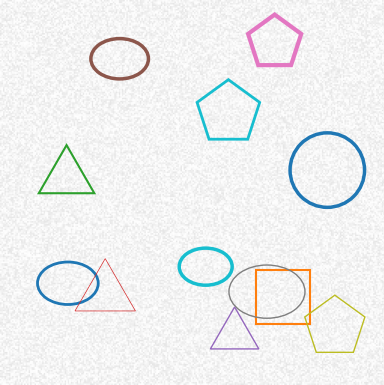[{"shape": "oval", "thickness": 2, "radius": 0.39, "center": [0.176, 0.264]}, {"shape": "circle", "thickness": 2.5, "radius": 0.48, "center": [0.85, 0.558]}, {"shape": "square", "thickness": 1.5, "radius": 0.35, "center": [0.735, 0.229]}, {"shape": "triangle", "thickness": 1.5, "radius": 0.42, "center": [0.173, 0.54]}, {"shape": "triangle", "thickness": 0.5, "radius": 0.45, "center": [0.273, 0.238]}, {"shape": "triangle", "thickness": 1, "radius": 0.36, "center": [0.609, 0.13]}, {"shape": "oval", "thickness": 2.5, "radius": 0.37, "center": [0.311, 0.847]}, {"shape": "pentagon", "thickness": 3, "radius": 0.36, "center": [0.713, 0.89]}, {"shape": "oval", "thickness": 1, "radius": 0.49, "center": [0.693, 0.243]}, {"shape": "pentagon", "thickness": 1, "radius": 0.41, "center": [0.87, 0.151]}, {"shape": "oval", "thickness": 2.5, "radius": 0.34, "center": [0.534, 0.307]}, {"shape": "pentagon", "thickness": 2, "radius": 0.43, "center": [0.593, 0.708]}]